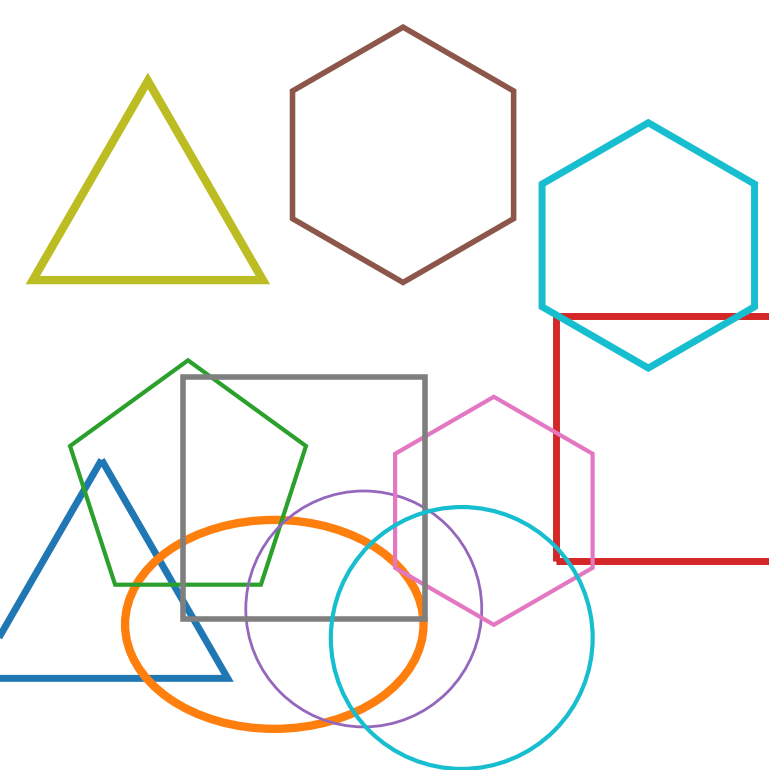[{"shape": "triangle", "thickness": 2.5, "radius": 0.95, "center": [0.132, 0.214]}, {"shape": "oval", "thickness": 3, "radius": 0.97, "center": [0.356, 0.189]}, {"shape": "pentagon", "thickness": 1.5, "radius": 0.81, "center": [0.244, 0.371]}, {"shape": "square", "thickness": 2.5, "radius": 0.79, "center": [0.881, 0.431]}, {"shape": "circle", "thickness": 1, "radius": 0.77, "center": [0.472, 0.209]}, {"shape": "hexagon", "thickness": 2, "radius": 0.83, "center": [0.523, 0.799]}, {"shape": "hexagon", "thickness": 1.5, "radius": 0.74, "center": [0.641, 0.337]}, {"shape": "square", "thickness": 2, "radius": 0.79, "center": [0.394, 0.353]}, {"shape": "triangle", "thickness": 3, "radius": 0.86, "center": [0.192, 0.722]}, {"shape": "circle", "thickness": 1.5, "radius": 0.85, "center": [0.6, 0.171]}, {"shape": "hexagon", "thickness": 2.5, "radius": 0.8, "center": [0.842, 0.681]}]